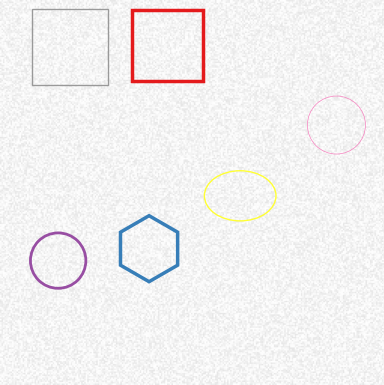[{"shape": "square", "thickness": 2.5, "radius": 0.46, "center": [0.436, 0.882]}, {"shape": "hexagon", "thickness": 2.5, "radius": 0.43, "center": [0.387, 0.354]}, {"shape": "circle", "thickness": 2, "radius": 0.36, "center": [0.151, 0.323]}, {"shape": "oval", "thickness": 1, "radius": 0.46, "center": [0.624, 0.491]}, {"shape": "circle", "thickness": 0.5, "radius": 0.38, "center": [0.874, 0.675]}, {"shape": "square", "thickness": 1, "radius": 0.49, "center": [0.183, 0.878]}]